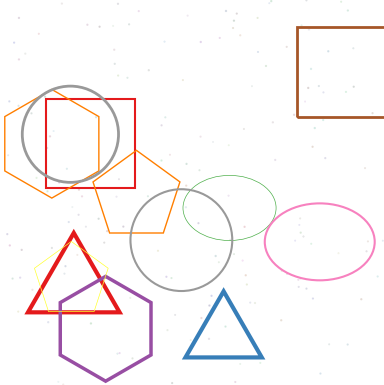[{"shape": "triangle", "thickness": 3, "radius": 0.69, "center": [0.192, 0.257]}, {"shape": "square", "thickness": 1.5, "radius": 0.58, "center": [0.235, 0.628]}, {"shape": "triangle", "thickness": 3, "radius": 0.57, "center": [0.581, 0.129]}, {"shape": "oval", "thickness": 0.5, "radius": 0.6, "center": [0.596, 0.46]}, {"shape": "hexagon", "thickness": 2.5, "radius": 0.68, "center": [0.274, 0.146]}, {"shape": "pentagon", "thickness": 1, "radius": 0.59, "center": [0.354, 0.491]}, {"shape": "hexagon", "thickness": 1, "radius": 0.71, "center": [0.135, 0.627]}, {"shape": "pentagon", "thickness": 0.5, "radius": 0.5, "center": [0.185, 0.272]}, {"shape": "square", "thickness": 2, "radius": 0.58, "center": [0.888, 0.814]}, {"shape": "oval", "thickness": 1.5, "radius": 0.71, "center": [0.83, 0.372]}, {"shape": "circle", "thickness": 2, "radius": 0.62, "center": [0.183, 0.651]}, {"shape": "circle", "thickness": 1.5, "radius": 0.66, "center": [0.471, 0.376]}]